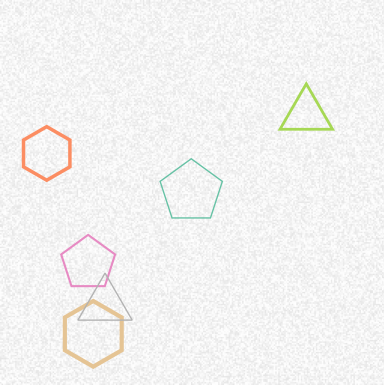[{"shape": "pentagon", "thickness": 1, "radius": 0.42, "center": [0.497, 0.503]}, {"shape": "hexagon", "thickness": 2.5, "radius": 0.35, "center": [0.121, 0.601]}, {"shape": "pentagon", "thickness": 1.5, "radius": 0.37, "center": [0.229, 0.316]}, {"shape": "triangle", "thickness": 2, "radius": 0.39, "center": [0.796, 0.704]}, {"shape": "hexagon", "thickness": 3, "radius": 0.43, "center": [0.242, 0.133]}, {"shape": "triangle", "thickness": 1, "radius": 0.41, "center": [0.273, 0.209]}]